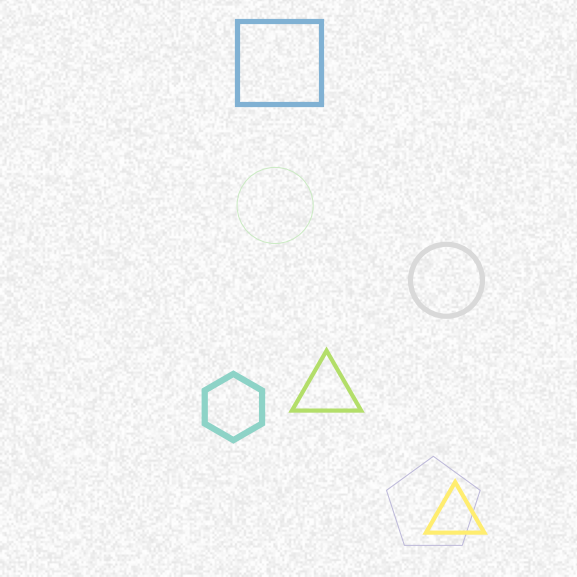[{"shape": "hexagon", "thickness": 3, "radius": 0.29, "center": [0.404, 0.294]}, {"shape": "pentagon", "thickness": 0.5, "radius": 0.43, "center": [0.75, 0.124]}, {"shape": "square", "thickness": 2.5, "radius": 0.36, "center": [0.483, 0.891]}, {"shape": "triangle", "thickness": 2, "radius": 0.35, "center": [0.565, 0.323]}, {"shape": "circle", "thickness": 2.5, "radius": 0.31, "center": [0.773, 0.514]}, {"shape": "circle", "thickness": 0.5, "radius": 0.33, "center": [0.476, 0.643]}, {"shape": "triangle", "thickness": 2, "radius": 0.29, "center": [0.788, 0.106]}]